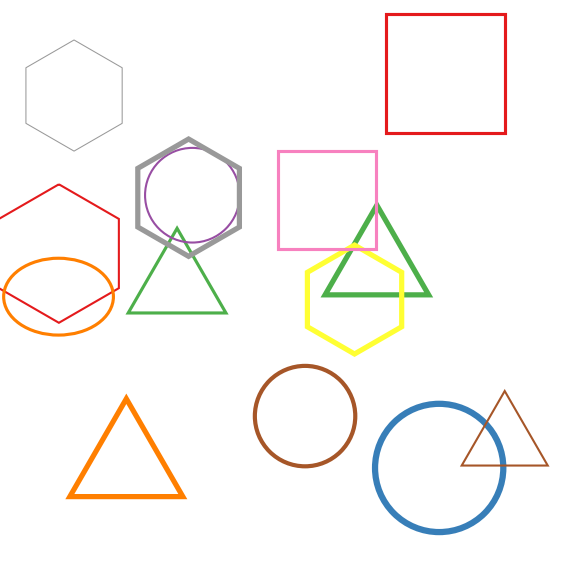[{"shape": "hexagon", "thickness": 1, "radius": 0.6, "center": [0.102, 0.56]}, {"shape": "square", "thickness": 1.5, "radius": 0.52, "center": [0.771, 0.872]}, {"shape": "circle", "thickness": 3, "radius": 0.56, "center": [0.76, 0.189]}, {"shape": "triangle", "thickness": 1.5, "radius": 0.49, "center": [0.307, 0.506]}, {"shape": "triangle", "thickness": 2.5, "radius": 0.52, "center": [0.653, 0.54]}, {"shape": "circle", "thickness": 1, "radius": 0.41, "center": [0.333, 0.661]}, {"shape": "oval", "thickness": 1.5, "radius": 0.48, "center": [0.101, 0.485]}, {"shape": "triangle", "thickness": 2.5, "radius": 0.56, "center": [0.219, 0.196]}, {"shape": "hexagon", "thickness": 2.5, "radius": 0.47, "center": [0.614, 0.48]}, {"shape": "circle", "thickness": 2, "radius": 0.43, "center": [0.528, 0.279]}, {"shape": "triangle", "thickness": 1, "radius": 0.43, "center": [0.874, 0.236]}, {"shape": "square", "thickness": 1.5, "radius": 0.42, "center": [0.567, 0.652]}, {"shape": "hexagon", "thickness": 0.5, "radius": 0.48, "center": [0.128, 0.834]}, {"shape": "hexagon", "thickness": 2.5, "radius": 0.51, "center": [0.327, 0.657]}]